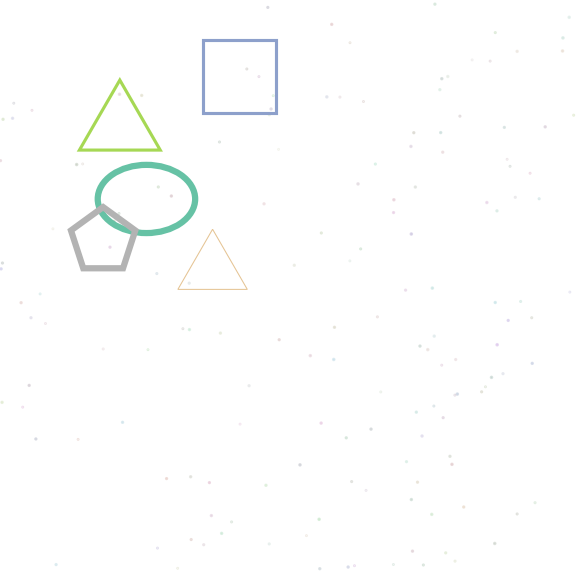[{"shape": "oval", "thickness": 3, "radius": 0.42, "center": [0.254, 0.655]}, {"shape": "square", "thickness": 1.5, "radius": 0.32, "center": [0.415, 0.866]}, {"shape": "triangle", "thickness": 1.5, "radius": 0.4, "center": [0.207, 0.78]}, {"shape": "triangle", "thickness": 0.5, "radius": 0.35, "center": [0.368, 0.533]}, {"shape": "pentagon", "thickness": 3, "radius": 0.29, "center": [0.179, 0.582]}]